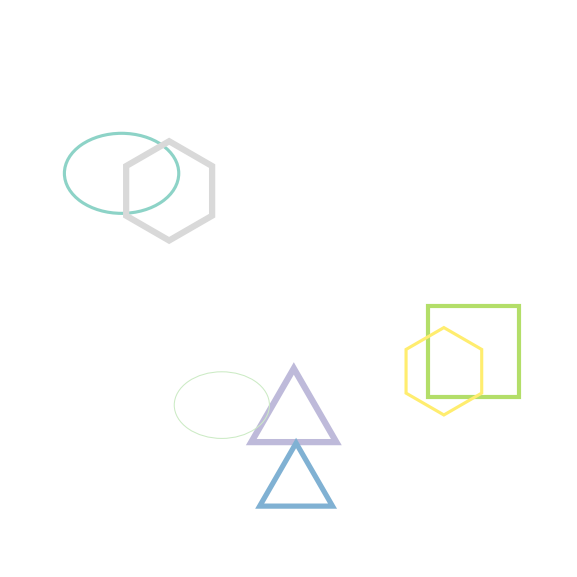[{"shape": "oval", "thickness": 1.5, "radius": 0.5, "center": [0.211, 0.699]}, {"shape": "triangle", "thickness": 3, "radius": 0.43, "center": [0.509, 0.276]}, {"shape": "triangle", "thickness": 2.5, "radius": 0.36, "center": [0.513, 0.159]}, {"shape": "square", "thickness": 2, "radius": 0.39, "center": [0.82, 0.391]}, {"shape": "hexagon", "thickness": 3, "radius": 0.43, "center": [0.293, 0.669]}, {"shape": "oval", "thickness": 0.5, "radius": 0.41, "center": [0.384, 0.298]}, {"shape": "hexagon", "thickness": 1.5, "radius": 0.38, "center": [0.769, 0.356]}]